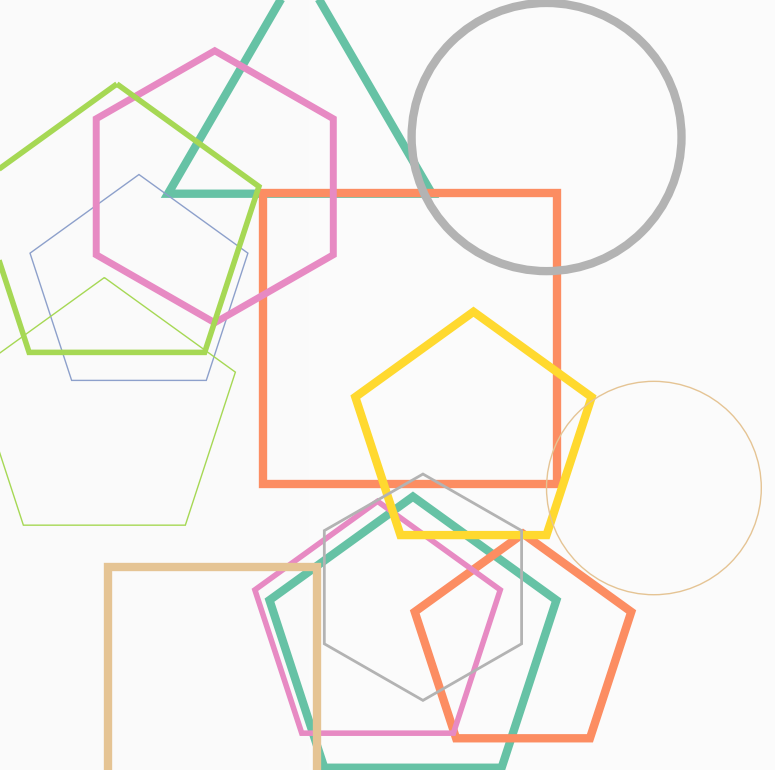[{"shape": "pentagon", "thickness": 3, "radius": 0.97, "center": [0.533, 0.16]}, {"shape": "triangle", "thickness": 3, "radius": 0.98, "center": [0.387, 0.847]}, {"shape": "square", "thickness": 3, "radius": 0.95, "center": [0.529, 0.561]}, {"shape": "pentagon", "thickness": 3, "radius": 0.73, "center": [0.675, 0.16]}, {"shape": "pentagon", "thickness": 0.5, "radius": 0.74, "center": [0.179, 0.626]}, {"shape": "hexagon", "thickness": 2.5, "radius": 0.88, "center": [0.277, 0.757]}, {"shape": "pentagon", "thickness": 2, "radius": 0.83, "center": [0.487, 0.182]}, {"shape": "pentagon", "thickness": 0.5, "radius": 0.89, "center": [0.135, 0.462]}, {"shape": "pentagon", "thickness": 2, "radius": 0.96, "center": [0.151, 0.698]}, {"shape": "pentagon", "thickness": 3, "radius": 0.8, "center": [0.611, 0.435]}, {"shape": "circle", "thickness": 0.5, "radius": 0.69, "center": [0.844, 0.366]}, {"shape": "square", "thickness": 3, "radius": 0.68, "center": [0.274, 0.129]}, {"shape": "circle", "thickness": 3, "radius": 0.87, "center": [0.705, 0.822]}, {"shape": "hexagon", "thickness": 1, "radius": 0.73, "center": [0.546, 0.237]}]